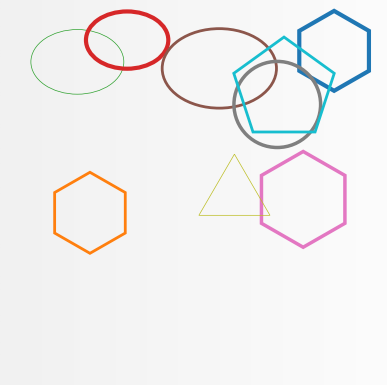[{"shape": "hexagon", "thickness": 3, "radius": 0.52, "center": [0.862, 0.868]}, {"shape": "hexagon", "thickness": 2, "radius": 0.53, "center": [0.232, 0.447]}, {"shape": "oval", "thickness": 0.5, "radius": 0.6, "center": [0.2, 0.839]}, {"shape": "oval", "thickness": 3, "radius": 0.53, "center": [0.328, 0.896]}, {"shape": "oval", "thickness": 2, "radius": 0.74, "center": [0.566, 0.822]}, {"shape": "hexagon", "thickness": 2.5, "radius": 0.62, "center": [0.782, 0.482]}, {"shape": "circle", "thickness": 2.5, "radius": 0.56, "center": [0.716, 0.729]}, {"shape": "triangle", "thickness": 0.5, "radius": 0.53, "center": [0.605, 0.494]}, {"shape": "pentagon", "thickness": 2, "radius": 0.68, "center": [0.733, 0.767]}]